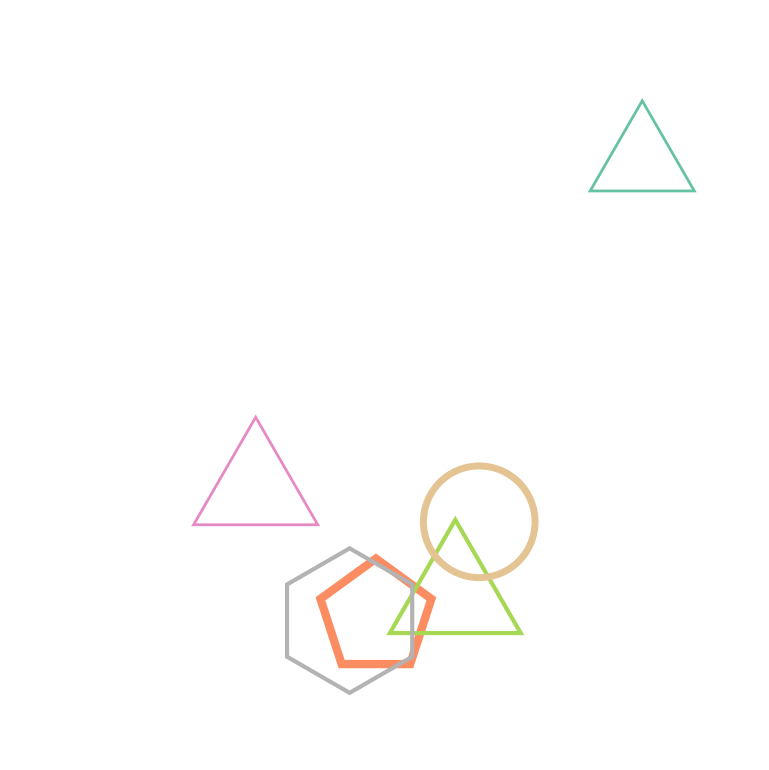[{"shape": "triangle", "thickness": 1, "radius": 0.39, "center": [0.834, 0.791]}, {"shape": "pentagon", "thickness": 3, "radius": 0.38, "center": [0.488, 0.199]}, {"shape": "triangle", "thickness": 1, "radius": 0.47, "center": [0.332, 0.365]}, {"shape": "triangle", "thickness": 1.5, "radius": 0.49, "center": [0.591, 0.227]}, {"shape": "circle", "thickness": 2.5, "radius": 0.36, "center": [0.622, 0.322]}, {"shape": "hexagon", "thickness": 1.5, "radius": 0.47, "center": [0.454, 0.194]}]